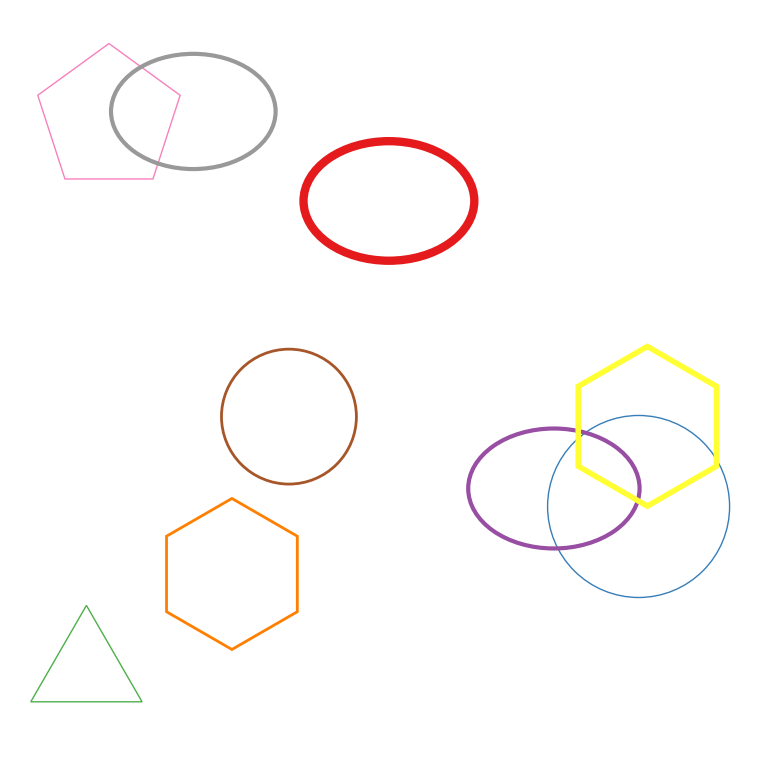[{"shape": "oval", "thickness": 3, "radius": 0.55, "center": [0.505, 0.739]}, {"shape": "circle", "thickness": 0.5, "radius": 0.59, "center": [0.829, 0.342]}, {"shape": "triangle", "thickness": 0.5, "radius": 0.42, "center": [0.112, 0.13]}, {"shape": "oval", "thickness": 1.5, "radius": 0.56, "center": [0.719, 0.366]}, {"shape": "hexagon", "thickness": 1, "radius": 0.49, "center": [0.301, 0.255]}, {"shape": "hexagon", "thickness": 2, "radius": 0.52, "center": [0.841, 0.446]}, {"shape": "circle", "thickness": 1, "radius": 0.44, "center": [0.375, 0.459]}, {"shape": "pentagon", "thickness": 0.5, "radius": 0.49, "center": [0.142, 0.846]}, {"shape": "oval", "thickness": 1.5, "radius": 0.53, "center": [0.251, 0.855]}]